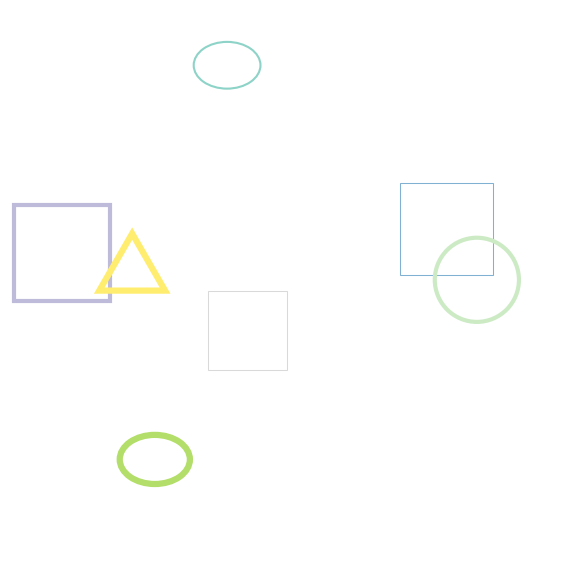[{"shape": "oval", "thickness": 1, "radius": 0.29, "center": [0.393, 0.886]}, {"shape": "square", "thickness": 2, "radius": 0.41, "center": [0.107, 0.561]}, {"shape": "square", "thickness": 0.5, "radius": 0.4, "center": [0.773, 0.602]}, {"shape": "oval", "thickness": 3, "radius": 0.3, "center": [0.268, 0.204]}, {"shape": "square", "thickness": 0.5, "radius": 0.34, "center": [0.429, 0.427]}, {"shape": "circle", "thickness": 2, "radius": 0.36, "center": [0.826, 0.515]}, {"shape": "triangle", "thickness": 3, "radius": 0.33, "center": [0.229, 0.529]}]